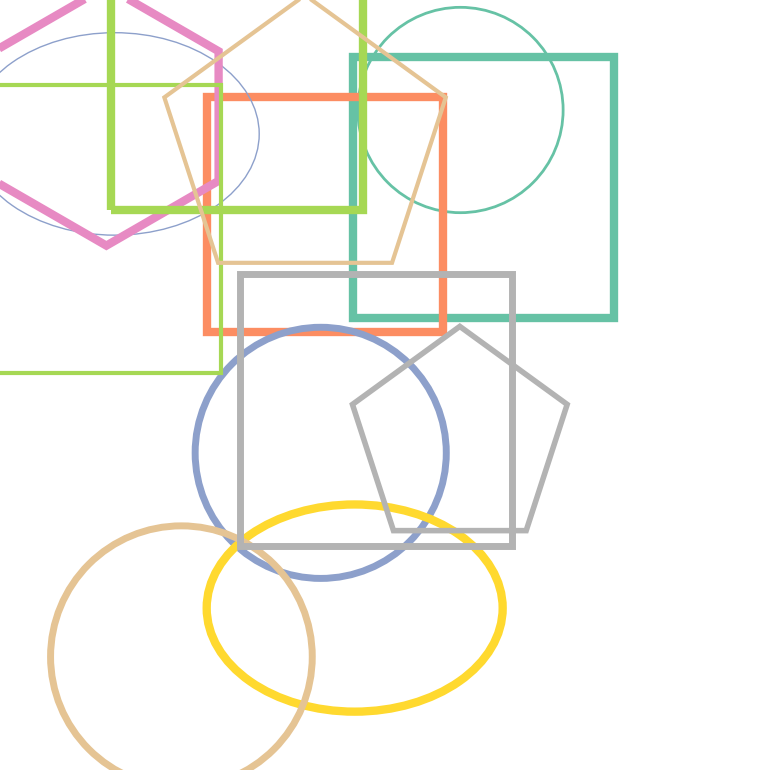[{"shape": "square", "thickness": 3, "radius": 0.85, "center": [0.628, 0.757]}, {"shape": "circle", "thickness": 1, "radius": 0.67, "center": [0.598, 0.857]}, {"shape": "square", "thickness": 3, "radius": 0.76, "center": [0.422, 0.721]}, {"shape": "circle", "thickness": 2.5, "radius": 0.82, "center": [0.417, 0.412]}, {"shape": "oval", "thickness": 0.5, "radius": 0.94, "center": [0.149, 0.826]}, {"shape": "hexagon", "thickness": 3, "radius": 0.84, "center": [0.138, 0.849]}, {"shape": "square", "thickness": 3, "radius": 0.82, "center": [0.308, 0.891]}, {"shape": "square", "thickness": 1.5, "radius": 0.94, "center": [0.1, 0.703]}, {"shape": "oval", "thickness": 3, "radius": 0.96, "center": [0.461, 0.21]}, {"shape": "circle", "thickness": 2.5, "radius": 0.85, "center": [0.236, 0.147]}, {"shape": "pentagon", "thickness": 1.5, "radius": 0.96, "center": [0.396, 0.814]}, {"shape": "square", "thickness": 2.5, "radius": 0.88, "center": [0.488, 0.467]}, {"shape": "pentagon", "thickness": 2, "radius": 0.73, "center": [0.597, 0.429]}]